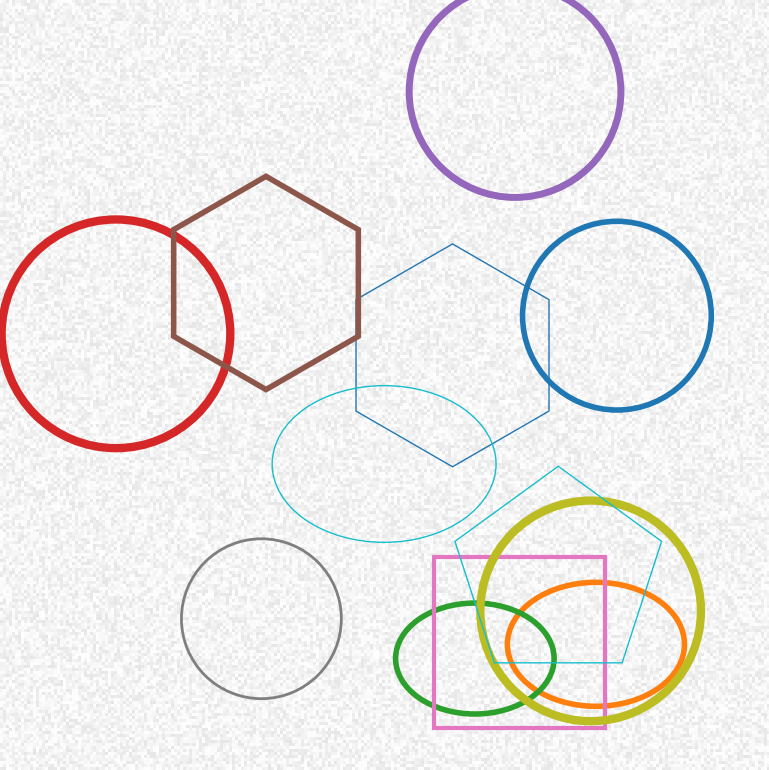[{"shape": "circle", "thickness": 2, "radius": 0.61, "center": [0.801, 0.59]}, {"shape": "hexagon", "thickness": 0.5, "radius": 0.72, "center": [0.588, 0.539]}, {"shape": "oval", "thickness": 2, "radius": 0.58, "center": [0.774, 0.163]}, {"shape": "oval", "thickness": 2, "radius": 0.51, "center": [0.617, 0.145]}, {"shape": "circle", "thickness": 3, "radius": 0.74, "center": [0.151, 0.566]}, {"shape": "circle", "thickness": 2.5, "radius": 0.69, "center": [0.669, 0.881]}, {"shape": "hexagon", "thickness": 2, "radius": 0.69, "center": [0.345, 0.633]}, {"shape": "square", "thickness": 1.5, "radius": 0.55, "center": [0.674, 0.165]}, {"shape": "circle", "thickness": 1, "radius": 0.52, "center": [0.339, 0.196]}, {"shape": "circle", "thickness": 3, "radius": 0.72, "center": [0.767, 0.207]}, {"shape": "oval", "thickness": 0.5, "radius": 0.73, "center": [0.499, 0.397]}, {"shape": "pentagon", "thickness": 0.5, "radius": 0.71, "center": [0.725, 0.253]}]